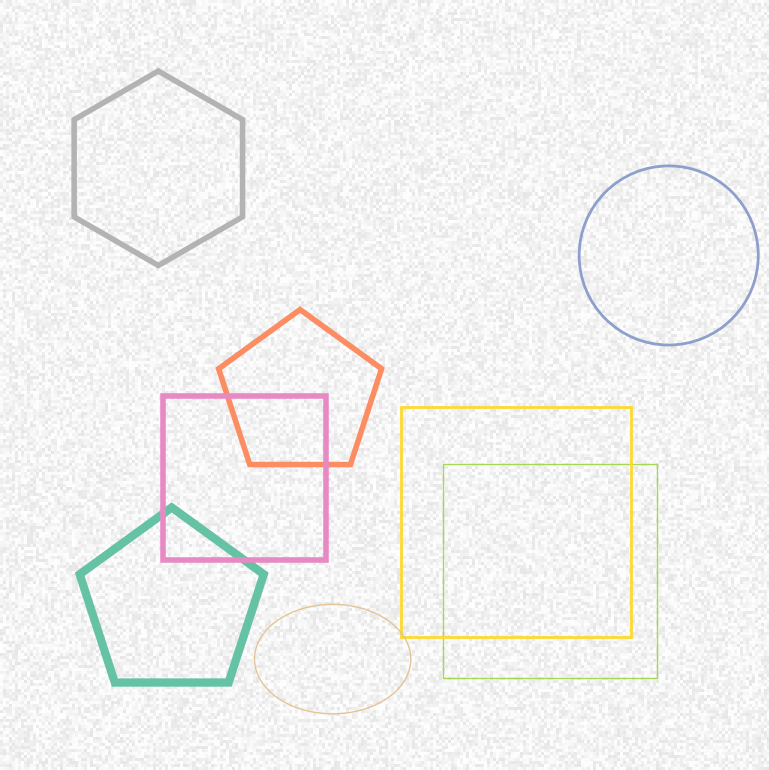[{"shape": "pentagon", "thickness": 3, "radius": 0.63, "center": [0.223, 0.215]}, {"shape": "pentagon", "thickness": 2, "radius": 0.56, "center": [0.39, 0.487]}, {"shape": "circle", "thickness": 1, "radius": 0.58, "center": [0.868, 0.668]}, {"shape": "square", "thickness": 2, "radius": 0.53, "center": [0.318, 0.38]}, {"shape": "square", "thickness": 0.5, "radius": 0.69, "center": [0.715, 0.258]}, {"shape": "square", "thickness": 1, "radius": 0.75, "center": [0.67, 0.322]}, {"shape": "oval", "thickness": 0.5, "radius": 0.51, "center": [0.432, 0.144]}, {"shape": "hexagon", "thickness": 2, "radius": 0.63, "center": [0.206, 0.781]}]